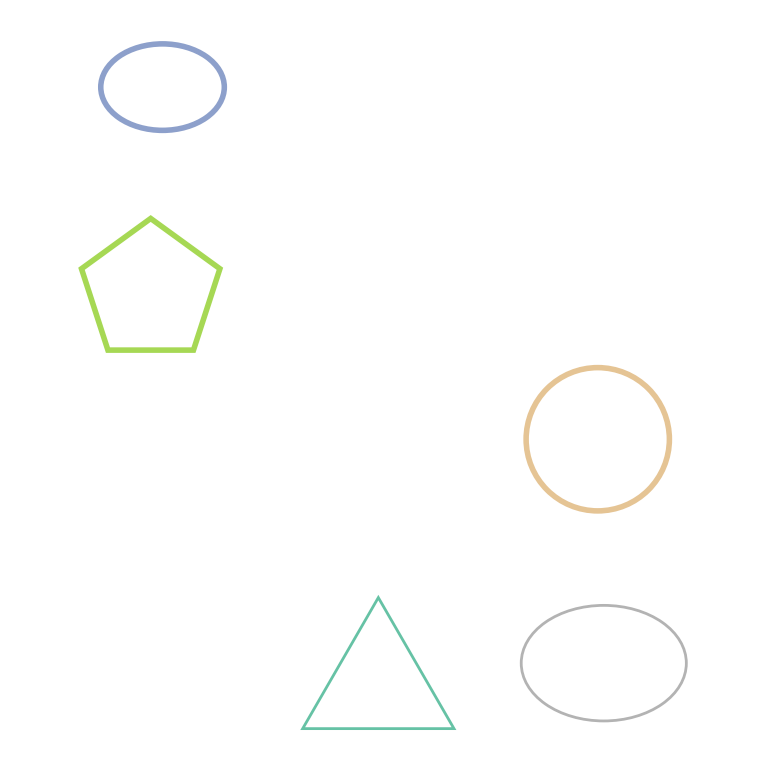[{"shape": "triangle", "thickness": 1, "radius": 0.57, "center": [0.491, 0.11]}, {"shape": "oval", "thickness": 2, "radius": 0.4, "center": [0.211, 0.887]}, {"shape": "pentagon", "thickness": 2, "radius": 0.47, "center": [0.196, 0.622]}, {"shape": "circle", "thickness": 2, "radius": 0.47, "center": [0.776, 0.43]}, {"shape": "oval", "thickness": 1, "radius": 0.54, "center": [0.784, 0.139]}]